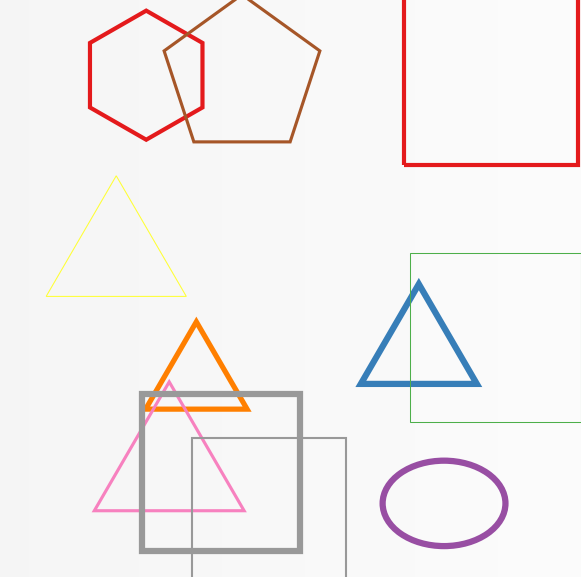[{"shape": "square", "thickness": 2, "radius": 0.75, "center": [0.845, 0.862]}, {"shape": "hexagon", "thickness": 2, "radius": 0.56, "center": [0.252, 0.869]}, {"shape": "triangle", "thickness": 3, "radius": 0.58, "center": [0.721, 0.392]}, {"shape": "square", "thickness": 0.5, "radius": 0.73, "center": [0.853, 0.414]}, {"shape": "oval", "thickness": 3, "radius": 0.53, "center": [0.764, 0.127]}, {"shape": "triangle", "thickness": 2.5, "radius": 0.5, "center": [0.338, 0.341]}, {"shape": "triangle", "thickness": 0.5, "radius": 0.7, "center": [0.2, 0.556]}, {"shape": "pentagon", "thickness": 1.5, "radius": 0.7, "center": [0.416, 0.867]}, {"shape": "triangle", "thickness": 1.5, "radius": 0.74, "center": [0.291, 0.189]}, {"shape": "square", "thickness": 3, "radius": 0.68, "center": [0.381, 0.181]}, {"shape": "square", "thickness": 1, "radius": 0.66, "center": [0.463, 0.108]}]